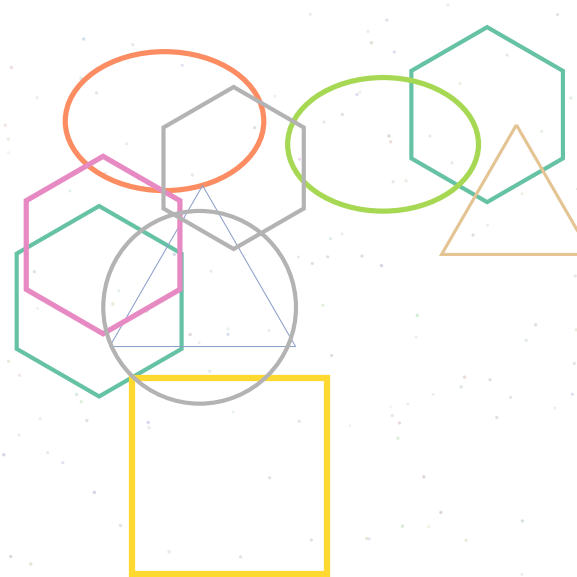[{"shape": "hexagon", "thickness": 2, "radius": 0.82, "center": [0.172, 0.478]}, {"shape": "hexagon", "thickness": 2, "radius": 0.76, "center": [0.844, 0.801]}, {"shape": "oval", "thickness": 2.5, "radius": 0.86, "center": [0.285, 0.789]}, {"shape": "triangle", "thickness": 0.5, "radius": 0.93, "center": [0.351, 0.492]}, {"shape": "hexagon", "thickness": 2.5, "radius": 0.77, "center": [0.178, 0.575]}, {"shape": "oval", "thickness": 2.5, "radius": 0.83, "center": [0.663, 0.749]}, {"shape": "square", "thickness": 3, "radius": 0.85, "center": [0.397, 0.175]}, {"shape": "triangle", "thickness": 1.5, "radius": 0.75, "center": [0.894, 0.633]}, {"shape": "hexagon", "thickness": 2, "radius": 0.7, "center": [0.405, 0.708]}, {"shape": "circle", "thickness": 2, "radius": 0.83, "center": [0.346, 0.467]}]